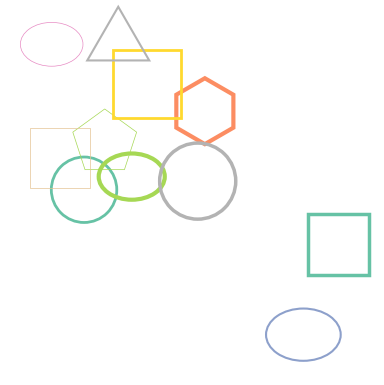[{"shape": "circle", "thickness": 2, "radius": 0.43, "center": [0.218, 0.507]}, {"shape": "square", "thickness": 2.5, "radius": 0.4, "center": [0.88, 0.365]}, {"shape": "hexagon", "thickness": 3, "radius": 0.43, "center": [0.532, 0.711]}, {"shape": "oval", "thickness": 1.5, "radius": 0.48, "center": [0.788, 0.131]}, {"shape": "oval", "thickness": 0.5, "radius": 0.41, "center": [0.134, 0.885]}, {"shape": "pentagon", "thickness": 0.5, "radius": 0.44, "center": [0.272, 0.63]}, {"shape": "oval", "thickness": 3, "radius": 0.43, "center": [0.342, 0.541]}, {"shape": "square", "thickness": 2, "radius": 0.44, "center": [0.382, 0.781]}, {"shape": "square", "thickness": 0.5, "radius": 0.39, "center": [0.157, 0.589]}, {"shape": "circle", "thickness": 2.5, "radius": 0.49, "center": [0.514, 0.53]}, {"shape": "triangle", "thickness": 1.5, "radius": 0.46, "center": [0.307, 0.889]}]